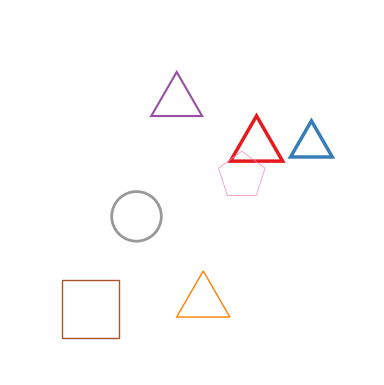[{"shape": "triangle", "thickness": 2.5, "radius": 0.39, "center": [0.666, 0.621]}, {"shape": "triangle", "thickness": 2.5, "radius": 0.31, "center": [0.809, 0.624]}, {"shape": "triangle", "thickness": 1.5, "radius": 0.38, "center": [0.459, 0.737]}, {"shape": "triangle", "thickness": 1, "radius": 0.4, "center": [0.528, 0.216]}, {"shape": "square", "thickness": 1, "radius": 0.37, "center": [0.235, 0.198]}, {"shape": "pentagon", "thickness": 0.5, "radius": 0.32, "center": [0.628, 0.544]}, {"shape": "circle", "thickness": 2, "radius": 0.32, "center": [0.355, 0.438]}]